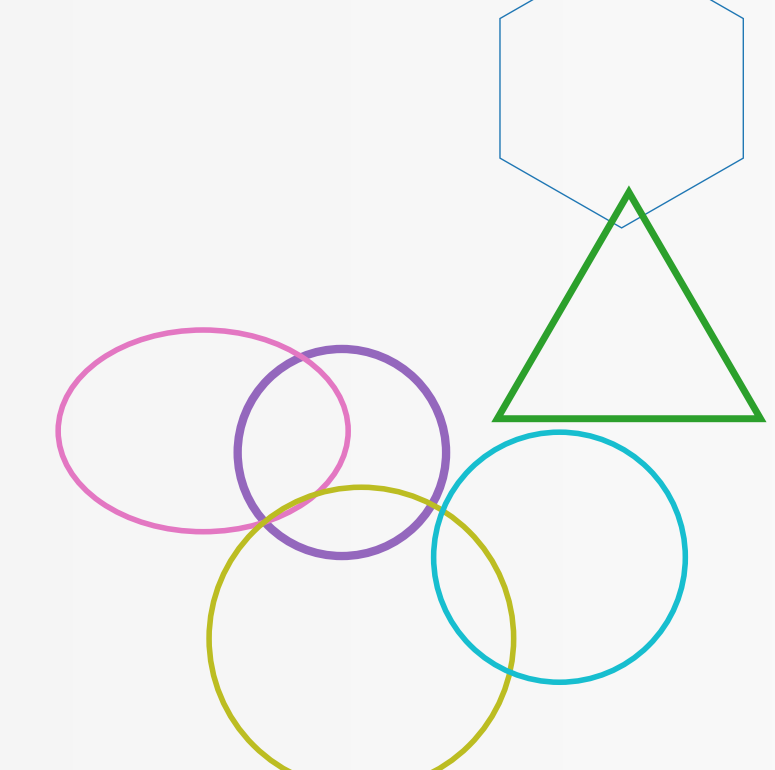[{"shape": "hexagon", "thickness": 0.5, "radius": 0.91, "center": [0.802, 0.885]}, {"shape": "triangle", "thickness": 2.5, "radius": 0.98, "center": [0.812, 0.554]}, {"shape": "circle", "thickness": 3, "radius": 0.67, "center": [0.441, 0.412]}, {"shape": "oval", "thickness": 2, "radius": 0.94, "center": [0.262, 0.44]}, {"shape": "circle", "thickness": 2, "radius": 0.98, "center": [0.466, 0.171]}, {"shape": "circle", "thickness": 2, "radius": 0.81, "center": [0.722, 0.276]}]